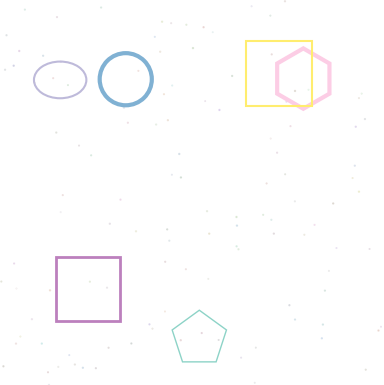[{"shape": "pentagon", "thickness": 1, "radius": 0.37, "center": [0.518, 0.12]}, {"shape": "oval", "thickness": 1.5, "radius": 0.34, "center": [0.156, 0.792]}, {"shape": "circle", "thickness": 3, "radius": 0.34, "center": [0.327, 0.794]}, {"shape": "hexagon", "thickness": 3, "radius": 0.39, "center": [0.788, 0.796]}, {"shape": "square", "thickness": 2, "radius": 0.42, "center": [0.228, 0.25]}, {"shape": "square", "thickness": 1.5, "radius": 0.42, "center": [0.725, 0.809]}]